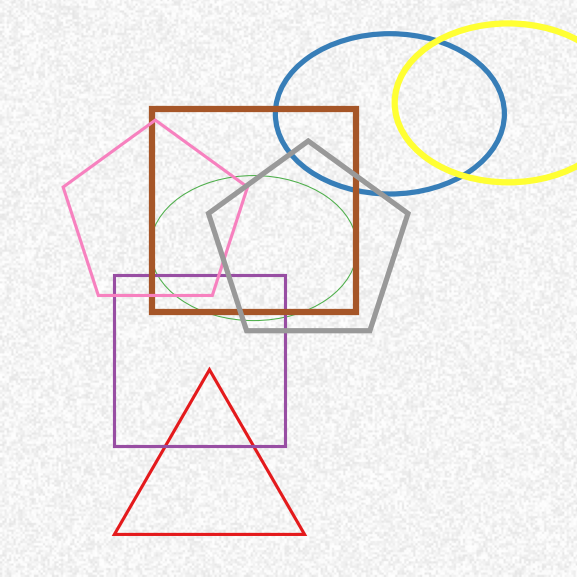[{"shape": "triangle", "thickness": 1.5, "radius": 0.95, "center": [0.363, 0.169]}, {"shape": "oval", "thickness": 2.5, "radius": 0.99, "center": [0.675, 0.802]}, {"shape": "oval", "thickness": 0.5, "radius": 0.9, "center": [0.439, 0.57]}, {"shape": "square", "thickness": 1.5, "radius": 0.74, "center": [0.345, 0.375]}, {"shape": "oval", "thickness": 3, "radius": 0.98, "center": [0.88, 0.821]}, {"shape": "square", "thickness": 3, "radius": 0.88, "center": [0.44, 0.635]}, {"shape": "pentagon", "thickness": 1.5, "radius": 0.84, "center": [0.269, 0.623]}, {"shape": "pentagon", "thickness": 2.5, "radius": 0.91, "center": [0.534, 0.573]}]